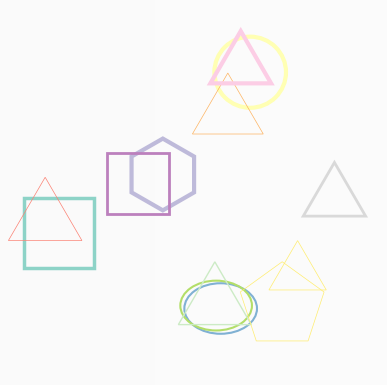[{"shape": "square", "thickness": 2.5, "radius": 0.46, "center": [0.152, 0.395]}, {"shape": "circle", "thickness": 3, "radius": 0.46, "center": [0.646, 0.812]}, {"shape": "hexagon", "thickness": 3, "radius": 0.47, "center": [0.42, 0.547]}, {"shape": "triangle", "thickness": 0.5, "radius": 0.55, "center": [0.117, 0.43]}, {"shape": "oval", "thickness": 1.5, "radius": 0.47, "center": [0.569, 0.199]}, {"shape": "triangle", "thickness": 0.5, "radius": 0.53, "center": [0.588, 0.705]}, {"shape": "oval", "thickness": 1.5, "radius": 0.46, "center": [0.558, 0.206]}, {"shape": "triangle", "thickness": 3, "radius": 0.45, "center": [0.621, 0.829]}, {"shape": "triangle", "thickness": 2, "radius": 0.46, "center": [0.863, 0.485]}, {"shape": "square", "thickness": 2, "radius": 0.4, "center": [0.356, 0.523]}, {"shape": "triangle", "thickness": 1, "radius": 0.54, "center": [0.554, 0.211]}, {"shape": "pentagon", "thickness": 0.5, "radius": 0.57, "center": [0.728, 0.206]}, {"shape": "triangle", "thickness": 0.5, "radius": 0.43, "center": [0.768, 0.29]}]